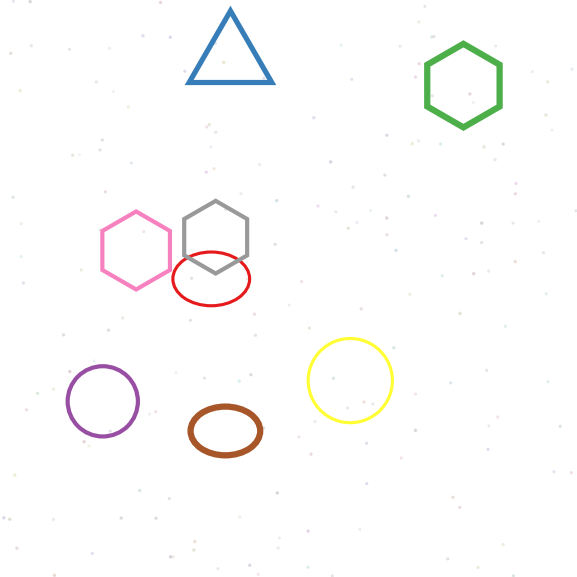[{"shape": "oval", "thickness": 1.5, "radius": 0.33, "center": [0.366, 0.516]}, {"shape": "triangle", "thickness": 2.5, "radius": 0.41, "center": [0.399, 0.898]}, {"shape": "hexagon", "thickness": 3, "radius": 0.36, "center": [0.802, 0.851]}, {"shape": "circle", "thickness": 2, "radius": 0.3, "center": [0.178, 0.304]}, {"shape": "circle", "thickness": 1.5, "radius": 0.36, "center": [0.607, 0.34]}, {"shape": "oval", "thickness": 3, "radius": 0.3, "center": [0.39, 0.253]}, {"shape": "hexagon", "thickness": 2, "radius": 0.34, "center": [0.236, 0.565]}, {"shape": "hexagon", "thickness": 2, "radius": 0.31, "center": [0.373, 0.588]}]